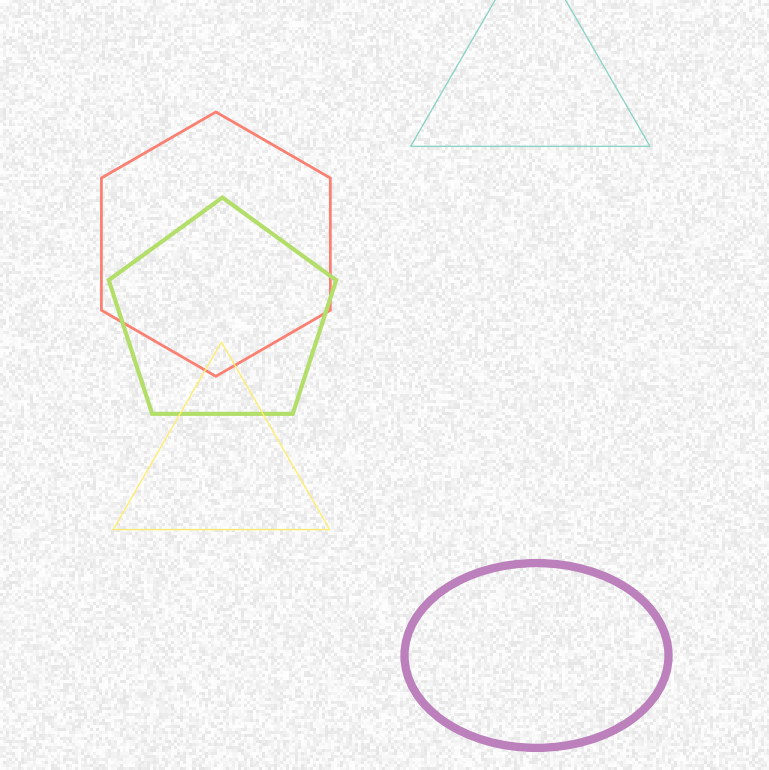[{"shape": "triangle", "thickness": 0.5, "radius": 0.9, "center": [0.689, 0.9]}, {"shape": "hexagon", "thickness": 1, "radius": 0.86, "center": [0.28, 0.683]}, {"shape": "pentagon", "thickness": 1.5, "radius": 0.78, "center": [0.289, 0.588]}, {"shape": "oval", "thickness": 3, "radius": 0.86, "center": [0.697, 0.149]}, {"shape": "triangle", "thickness": 0.5, "radius": 0.81, "center": [0.288, 0.393]}]